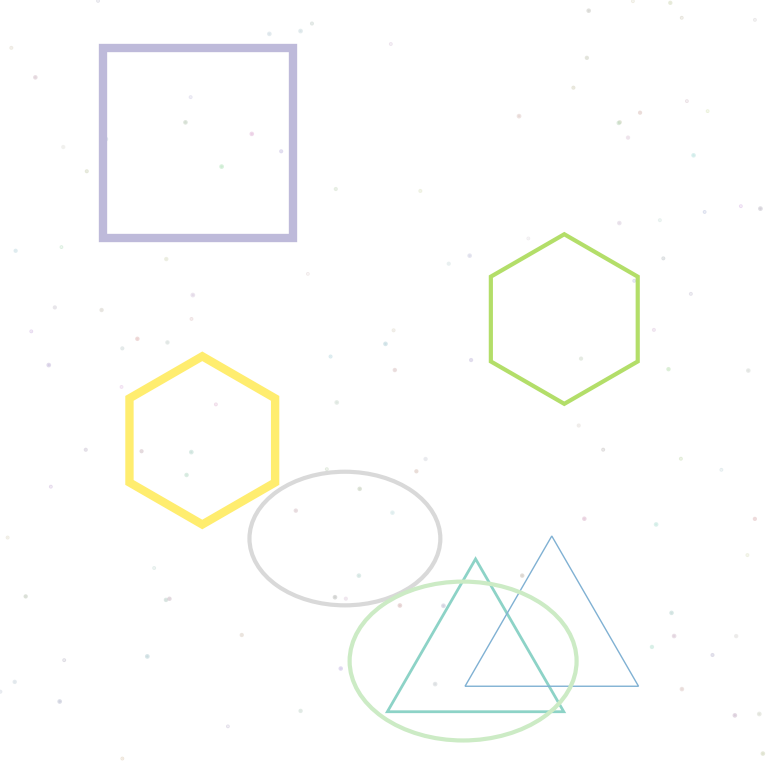[{"shape": "triangle", "thickness": 1, "radius": 0.66, "center": [0.618, 0.142]}, {"shape": "square", "thickness": 3, "radius": 0.62, "center": [0.257, 0.815]}, {"shape": "triangle", "thickness": 0.5, "radius": 0.65, "center": [0.717, 0.174]}, {"shape": "hexagon", "thickness": 1.5, "radius": 0.55, "center": [0.733, 0.586]}, {"shape": "oval", "thickness": 1.5, "radius": 0.62, "center": [0.448, 0.301]}, {"shape": "oval", "thickness": 1.5, "radius": 0.74, "center": [0.601, 0.142]}, {"shape": "hexagon", "thickness": 3, "radius": 0.55, "center": [0.263, 0.428]}]